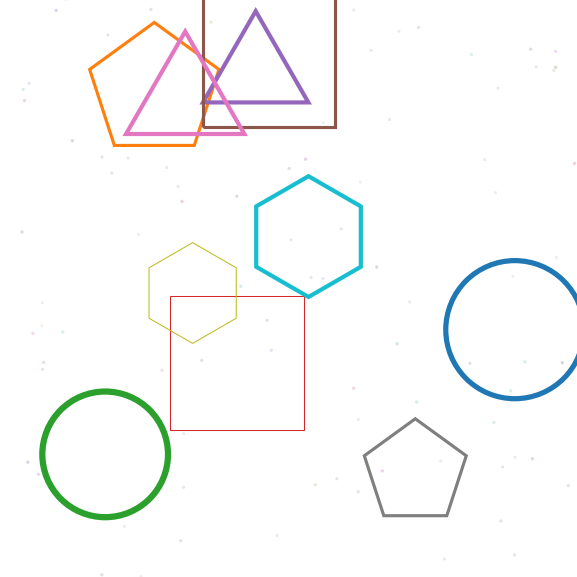[{"shape": "circle", "thickness": 2.5, "radius": 0.6, "center": [0.891, 0.428]}, {"shape": "pentagon", "thickness": 1.5, "radius": 0.59, "center": [0.267, 0.843]}, {"shape": "circle", "thickness": 3, "radius": 0.54, "center": [0.182, 0.212]}, {"shape": "square", "thickness": 0.5, "radius": 0.58, "center": [0.41, 0.371]}, {"shape": "triangle", "thickness": 2, "radius": 0.53, "center": [0.443, 0.874]}, {"shape": "square", "thickness": 1.5, "radius": 0.57, "center": [0.466, 0.892]}, {"shape": "triangle", "thickness": 2, "radius": 0.59, "center": [0.321, 0.826]}, {"shape": "pentagon", "thickness": 1.5, "radius": 0.46, "center": [0.719, 0.181]}, {"shape": "hexagon", "thickness": 0.5, "radius": 0.44, "center": [0.334, 0.492]}, {"shape": "hexagon", "thickness": 2, "radius": 0.52, "center": [0.534, 0.589]}]